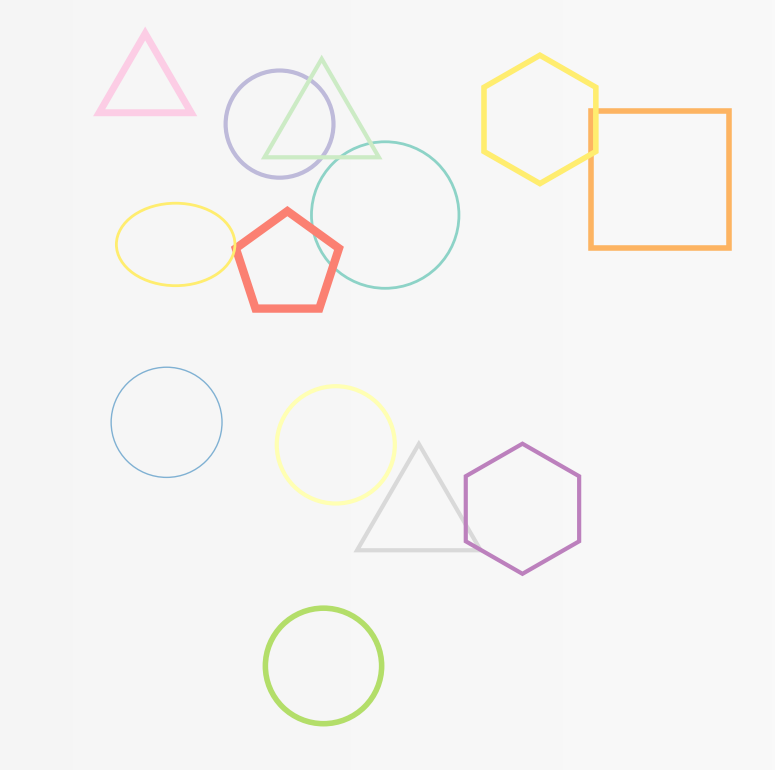[{"shape": "circle", "thickness": 1, "radius": 0.48, "center": [0.497, 0.721]}, {"shape": "circle", "thickness": 1.5, "radius": 0.38, "center": [0.433, 0.422]}, {"shape": "circle", "thickness": 1.5, "radius": 0.35, "center": [0.361, 0.839]}, {"shape": "pentagon", "thickness": 3, "radius": 0.35, "center": [0.371, 0.656]}, {"shape": "circle", "thickness": 0.5, "radius": 0.36, "center": [0.215, 0.452]}, {"shape": "square", "thickness": 2, "radius": 0.44, "center": [0.852, 0.767]}, {"shape": "circle", "thickness": 2, "radius": 0.38, "center": [0.417, 0.135]}, {"shape": "triangle", "thickness": 2.5, "radius": 0.34, "center": [0.187, 0.888]}, {"shape": "triangle", "thickness": 1.5, "radius": 0.46, "center": [0.54, 0.331]}, {"shape": "hexagon", "thickness": 1.5, "radius": 0.42, "center": [0.674, 0.339]}, {"shape": "triangle", "thickness": 1.5, "radius": 0.43, "center": [0.415, 0.838]}, {"shape": "oval", "thickness": 1, "radius": 0.38, "center": [0.227, 0.683]}, {"shape": "hexagon", "thickness": 2, "radius": 0.42, "center": [0.697, 0.845]}]